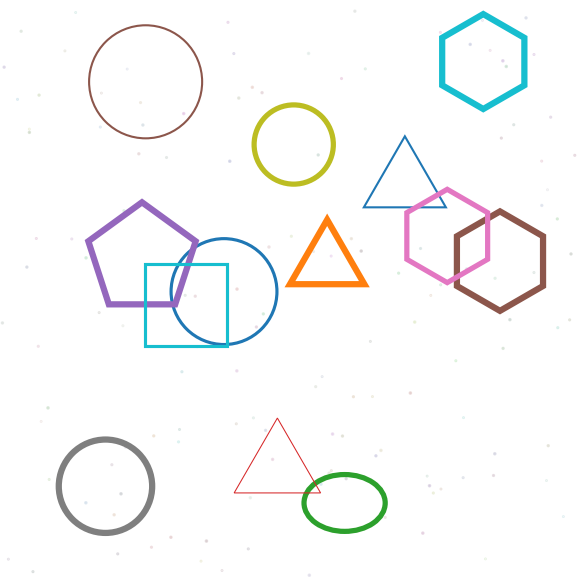[{"shape": "triangle", "thickness": 1, "radius": 0.41, "center": [0.701, 0.681]}, {"shape": "circle", "thickness": 1.5, "radius": 0.46, "center": [0.388, 0.494]}, {"shape": "triangle", "thickness": 3, "radius": 0.37, "center": [0.567, 0.544]}, {"shape": "oval", "thickness": 2.5, "radius": 0.35, "center": [0.597, 0.128]}, {"shape": "triangle", "thickness": 0.5, "radius": 0.43, "center": [0.48, 0.189]}, {"shape": "pentagon", "thickness": 3, "radius": 0.49, "center": [0.246, 0.551]}, {"shape": "hexagon", "thickness": 3, "radius": 0.43, "center": [0.866, 0.547]}, {"shape": "circle", "thickness": 1, "radius": 0.49, "center": [0.252, 0.857]}, {"shape": "hexagon", "thickness": 2.5, "radius": 0.4, "center": [0.774, 0.591]}, {"shape": "circle", "thickness": 3, "radius": 0.4, "center": [0.183, 0.157]}, {"shape": "circle", "thickness": 2.5, "radius": 0.34, "center": [0.509, 0.749]}, {"shape": "hexagon", "thickness": 3, "radius": 0.41, "center": [0.837, 0.893]}, {"shape": "square", "thickness": 1.5, "radius": 0.35, "center": [0.322, 0.471]}]